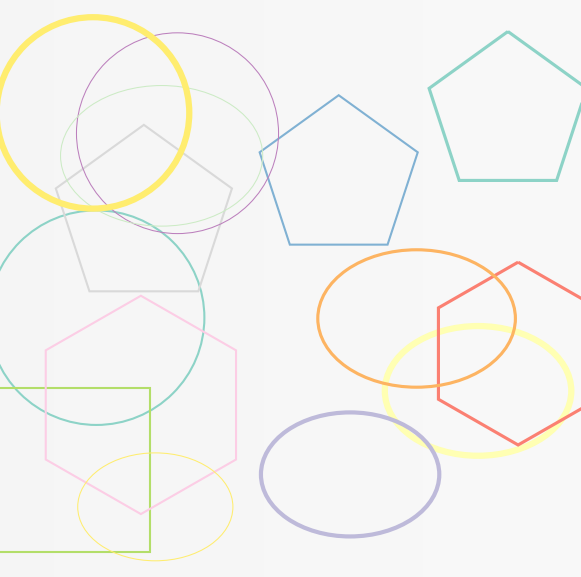[{"shape": "circle", "thickness": 1, "radius": 0.93, "center": [0.166, 0.449]}, {"shape": "pentagon", "thickness": 1.5, "radius": 0.71, "center": [0.874, 0.802]}, {"shape": "oval", "thickness": 3, "radius": 0.8, "center": [0.822, 0.322]}, {"shape": "oval", "thickness": 2, "radius": 0.77, "center": [0.602, 0.178]}, {"shape": "hexagon", "thickness": 1.5, "radius": 0.79, "center": [0.891, 0.387]}, {"shape": "pentagon", "thickness": 1, "radius": 0.72, "center": [0.583, 0.691]}, {"shape": "oval", "thickness": 1.5, "radius": 0.85, "center": [0.717, 0.448]}, {"shape": "square", "thickness": 1, "radius": 0.71, "center": [0.116, 0.186]}, {"shape": "hexagon", "thickness": 1, "radius": 0.95, "center": [0.242, 0.298]}, {"shape": "pentagon", "thickness": 1, "radius": 0.8, "center": [0.248, 0.624]}, {"shape": "circle", "thickness": 0.5, "radius": 0.87, "center": [0.305, 0.768]}, {"shape": "oval", "thickness": 0.5, "radius": 0.87, "center": [0.278, 0.729]}, {"shape": "oval", "thickness": 0.5, "radius": 0.67, "center": [0.267, 0.121]}, {"shape": "circle", "thickness": 3, "radius": 0.83, "center": [0.16, 0.804]}]